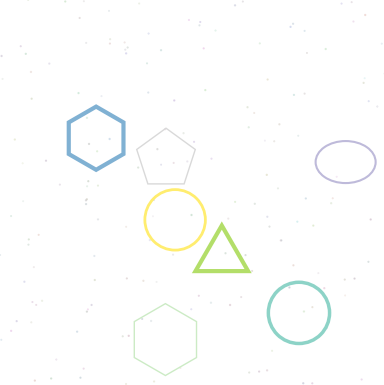[{"shape": "circle", "thickness": 2.5, "radius": 0.4, "center": [0.777, 0.187]}, {"shape": "oval", "thickness": 1.5, "radius": 0.39, "center": [0.898, 0.579]}, {"shape": "hexagon", "thickness": 3, "radius": 0.41, "center": [0.25, 0.641]}, {"shape": "triangle", "thickness": 3, "radius": 0.39, "center": [0.576, 0.335]}, {"shape": "pentagon", "thickness": 1, "radius": 0.4, "center": [0.431, 0.587]}, {"shape": "hexagon", "thickness": 1, "radius": 0.47, "center": [0.43, 0.118]}, {"shape": "circle", "thickness": 2, "radius": 0.39, "center": [0.455, 0.429]}]